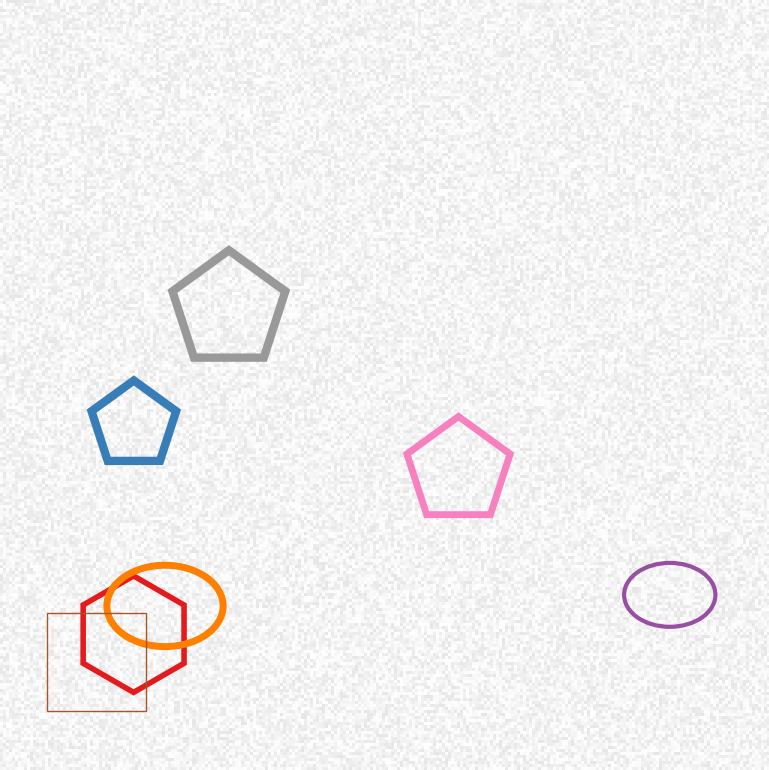[{"shape": "hexagon", "thickness": 2, "radius": 0.38, "center": [0.174, 0.176]}, {"shape": "pentagon", "thickness": 3, "radius": 0.29, "center": [0.174, 0.448]}, {"shape": "oval", "thickness": 1.5, "radius": 0.3, "center": [0.87, 0.227]}, {"shape": "oval", "thickness": 2.5, "radius": 0.38, "center": [0.214, 0.213]}, {"shape": "square", "thickness": 0.5, "radius": 0.32, "center": [0.125, 0.14]}, {"shape": "pentagon", "thickness": 2.5, "radius": 0.35, "center": [0.595, 0.389]}, {"shape": "pentagon", "thickness": 3, "radius": 0.39, "center": [0.297, 0.598]}]